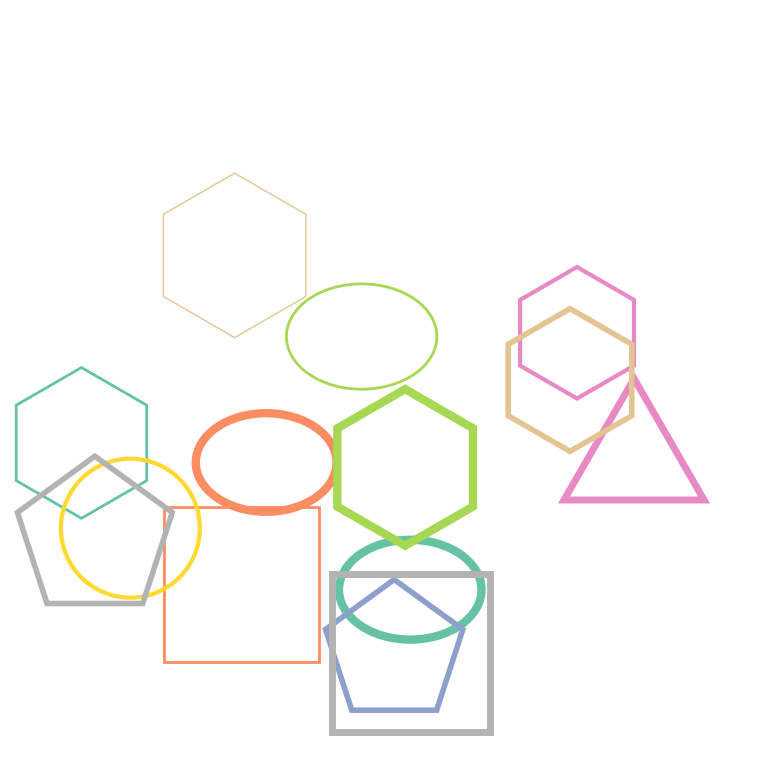[{"shape": "hexagon", "thickness": 1, "radius": 0.49, "center": [0.106, 0.425]}, {"shape": "oval", "thickness": 3, "radius": 0.46, "center": [0.533, 0.234]}, {"shape": "oval", "thickness": 3, "radius": 0.46, "center": [0.346, 0.399]}, {"shape": "square", "thickness": 1, "radius": 0.5, "center": [0.313, 0.241]}, {"shape": "pentagon", "thickness": 2, "radius": 0.47, "center": [0.512, 0.154]}, {"shape": "triangle", "thickness": 2.5, "radius": 0.53, "center": [0.823, 0.403]}, {"shape": "hexagon", "thickness": 1.5, "radius": 0.43, "center": [0.749, 0.568]}, {"shape": "oval", "thickness": 1, "radius": 0.49, "center": [0.47, 0.563]}, {"shape": "hexagon", "thickness": 3, "radius": 0.51, "center": [0.526, 0.393]}, {"shape": "circle", "thickness": 1.5, "radius": 0.45, "center": [0.169, 0.314]}, {"shape": "hexagon", "thickness": 2, "radius": 0.46, "center": [0.74, 0.506]}, {"shape": "hexagon", "thickness": 0.5, "radius": 0.53, "center": [0.305, 0.668]}, {"shape": "square", "thickness": 2.5, "radius": 0.51, "center": [0.533, 0.152]}, {"shape": "pentagon", "thickness": 2, "radius": 0.53, "center": [0.123, 0.302]}]